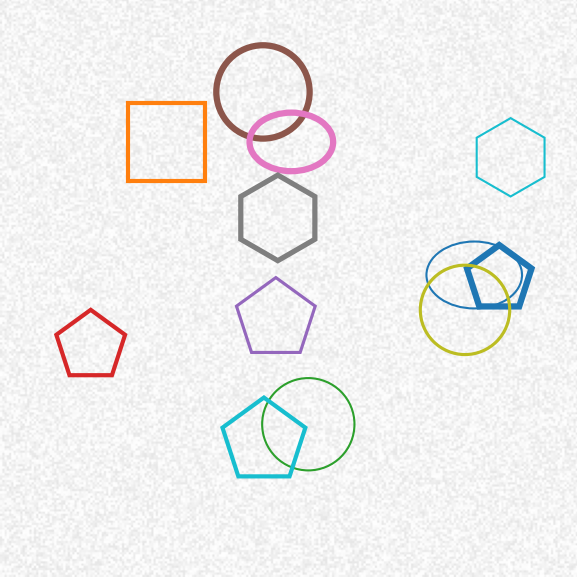[{"shape": "pentagon", "thickness": 3, "radius": 0.29, "center": [0.864, 0.516]}, {"shape": "oval", "thickness": 1, "radius": 0.41, "center": [0.821, 0.523]}, {"shape": "square", "thickness": 2, "radius": 0.34, "center": [0.288, 0.753]}, {"shape": "circle", "thickness": 1, "radius": 0.4, "center": [0.534, 0.265]}, {"shape": "pentagon", "thickness": 2, "radius": 0.31, "center": [0.157, 0.4]}, {"shape": "pentagon", "thickness": 1.5, "radius": 0.36, "center": [0.478, 0.447]}, {"shape": "circle", "thickness": 3, "radius": 0.4, "center": [0.455, 0.84]}, {"shape": "oval", "thickness": 3, "radius": 0.36, "center": [0.504, 0.753]}, {"shape": "hexagon", "thickness": 2.5, "radius": 0.37, "center": [0.481, 0.622]}, {"shape": "circle", "thickness": 1.5, "radius": 0.39, "center": [0.805, 0.463]}, {"shape": "pentagon", "thickness": 2, "radius": 0.38, "center": [0.457, 0.235]}, {"shape": "hexagon", "thickness": 1, "radius": 0.34, "center": [0.884, 0.727]}]